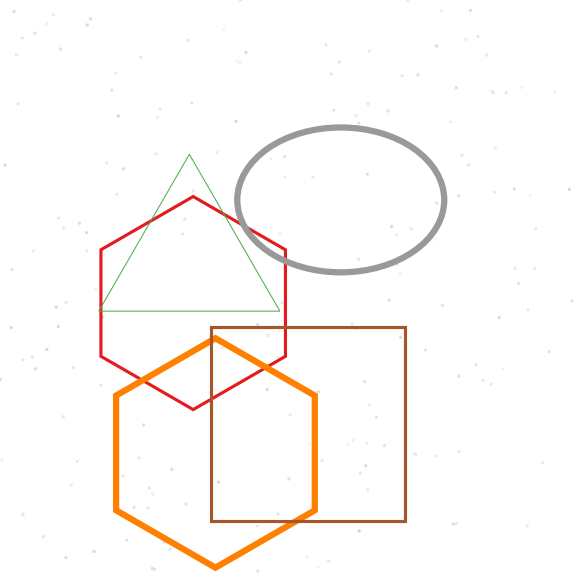[{"shape": "hexagon", "thickness": 1.5, "radius": 0.92, "center": [0.335, 0.474]}, {"shape": "triangle", "thickness": 0.5, "radius": 0.91, "center": [0.328, 0.551]}, {"shape": "hexagon", "thickness": 3, "radius": 0.99, "center": [0.373, 0.215]}, {"shape": "square", "thickness": 1.5, "radius": 0.84, "center": [0.533, 0.265]}, {"shape": "oval", "thickness": 3, "radius": 0.9, "center": [0.59, 0.653]}]